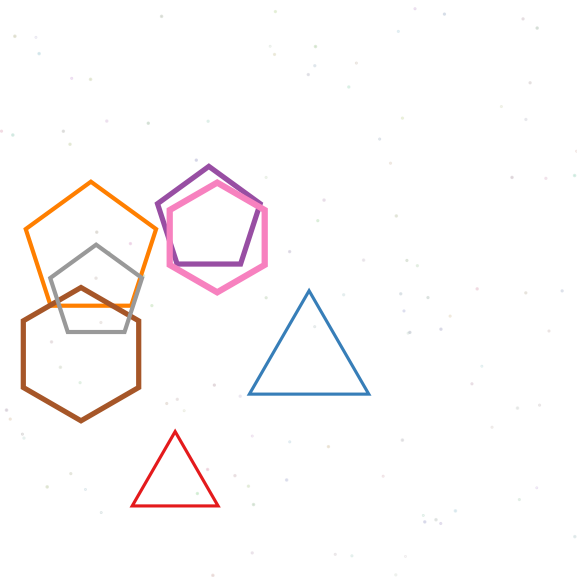[{"shape": "triangle", "thickness": 1.5, "radius": 0.43, "center": [0.303, 0.166]}, {"shape": "triangle", "thickness": 1.5, "radius": 0.6, "center": [0.535, 0.376]}, {"shape": "pentagon", "thickness": 2.5, "radius": 0.47, "center": [0.362, 0.618]}, {"shape": "pentagon", "thickness": 2, "radius": 0.59, "center": [0.157, 0.566]}, {"shape": "hexagon", "thickness": 2.5, "radius": 0.58, "center": [0.14, 0.386]}, {"shape": "hexagon", "thickness": 3, "radius": 0.47, "center": [0.376, 0.588]}, {"shape": "pentagon", "thickness": 2, "radius": 0.42, "center": [0.166, 0.492]}]